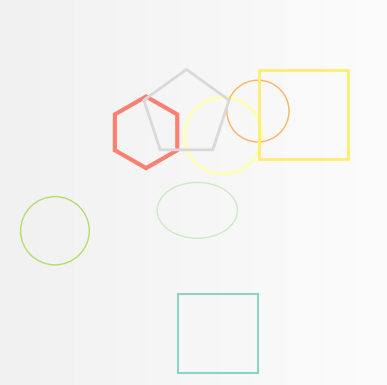[{"shape": "square", "thickness": 1.5, "radius": 0.52, "center": [0.562, 0.133]}, {"shape": "circle", "thickness": 2, "radius": 0.5, "center": [0.575, 0.648]}, {"shape": "hexagon", "thickness": 3, "radius": 0.47, "center": [0.377, 0.656]}, {"shape": "circle", "thickness": 1, "radius": 0.4, "center": [0.666, 0.711]}, {"shape": "circle", "thickness": 1, "radius": 0.44, "center": [0.142, 0.401]}, {"shape": "pentagon", "thickness": 2, "radius": 0.58, "center": [0.481, 0.704]}, {"shape": "oval", "thickness": 1, "radius": 0.52, "center": [0.509, 0.454]}, {"shape": "square", "thickness": 2, "radius": 0.58, "center": [0.784, 0.703]}]